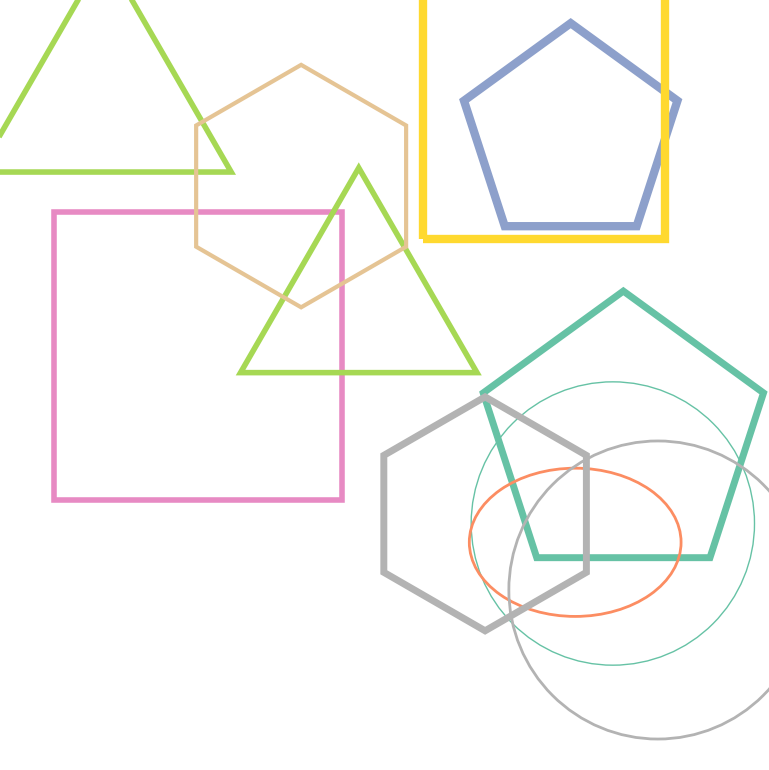[{"shape": "circle", "thickness": 0.5, "radius": 0.92, "center": [0.796, 0.32]}, {"shape": "pentagon", "thickness": 2.5, "radius": 0.96, "center": [0.81, 0.431]}, {"shape": "oval", "thickness": 1, "radius": 0.69, "center": [0.747, 0.296]}, {"shape": "pentagon", "thickness": 3, "radius": 0.73, "center": [0.741, 0.824]}, {"shape": "square", "thickness": 2, "radius": 0.94, "center": [0.257, 0.538]}, {"shape": "triangle", "thickness": 2, "radius": 0.89, "center": [0.466, 0.605]}, {"shape": "triangle", "thickness": 2, "radius": 0.95, "center": [0.136, 0.871]}, {"shape": "square", "thickness": 3, "radius": 0.79, "center": [0.707, 0.847]}, {"shape": "hexagon", "thickness": 1.5, "radius": 0.79, "center": [0.391, 0.758]}, {"shape": "circle", "thickness": 1, "radius": 0.97, "center": [0.854, 0.234]}, {"shape": "hexagon", "thickness": 2.5, "radius": 0.76, "center": [0.63, 0.333]}]